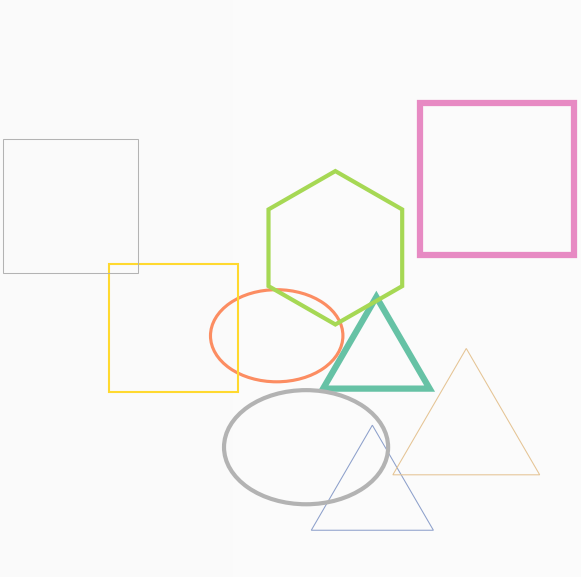[{"shape": "triangle", "thickness": 3, "radius": 0.53, "center": [0.647, 0.379]}, {"shape": "oval", "thickness": 1.5, "radius": 0.57, "center": [0.476, 0.418]}, {"shape": "triangle", "thickness": 0.5, "radius": 0.61, "center": [0.641, 0.142]}, {"shape": "square", "thickness": 3, "radius": 0.66, "center": [0.855, 0.689]}, {"shape": "hexagon", "thickness": 2, "radius": 0.66, "center": [0.577, 0.57]}, {"shape": "square", "thickness": 1, "radius": 0.56, "center": [0.299, 0.432]}, {"shape": "triangle", "thickness": 0.5, "radius": 0.73, "center": [0.802, 0.25]}, {"shape": "square", "thickness": 0.5, "radius": 0.58, "center": [0.121, 0.642]}, {"shape": "oval", "thickness": 2, "radius": 0.71, "center": [0.527, 0.225]}]